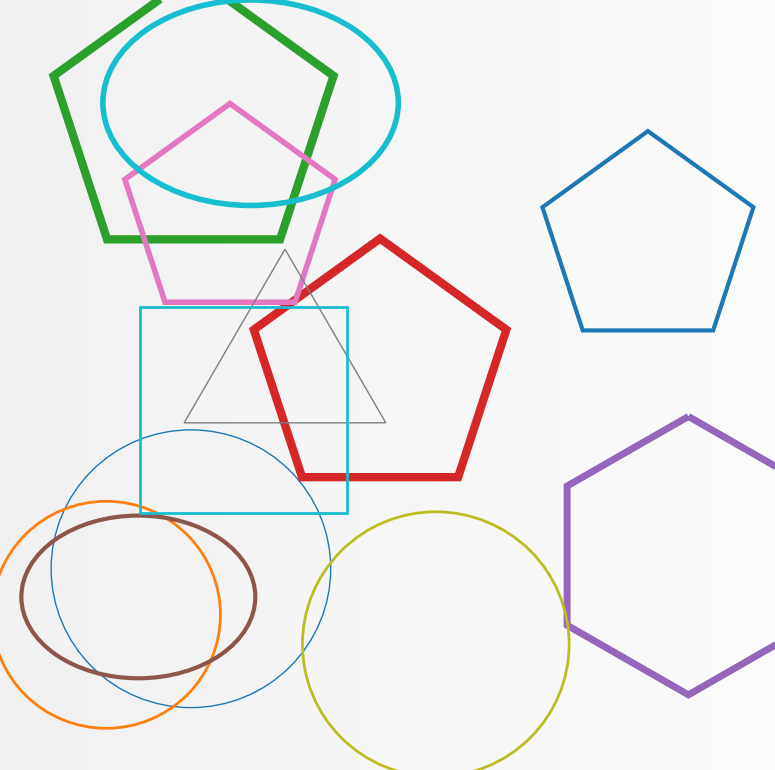[{"shape": "circle", "thickness": 0.5, "radius": 0.9, "center": [0.246, 0.261]}, {"shape": "pentagon", "thickness": 1.5, "radius": 0.72, "center": [0.836, 0.687]}, {"shape": "circle", "thickness": 1, "radius": 0.74, "center": [0.137, 0.202]}, {"shape": "pentagon", "thickness": 3, "radius": 0.95, "center": [0.25, 0.843]}, {"shape": "pentagon", "thickness": 3, "radius": 0.86, "center": [0.49, 0.519]}, {"shape": "hexagon", "thickness": 2.5, "radius": 0.9, "center": [0.888, 0.278]}, {"shape": "oval", "thickness": 1.5, "radius": 0.75, "center": [0.178, 0.225]}, {"shape": "pentagon", "thickness": 2, "radius": 0.71, "center": [0.297, 0.723]}, {"shape": "triangle", "thickness": 0.5, "radius": 0.75, "center": [0.368, 0.526]}, {"shape": "circle", "thickness": 1, "radius": 0.86, "center": [0.562, 0.163]}, {"shape": "square", "thickness": 1, "radius": 0.67, "center": [0.314, 0.467]}, {"shape": "oval", "thickness": 2, "radius": 0.95, "center": [0.323, 0.867]}]